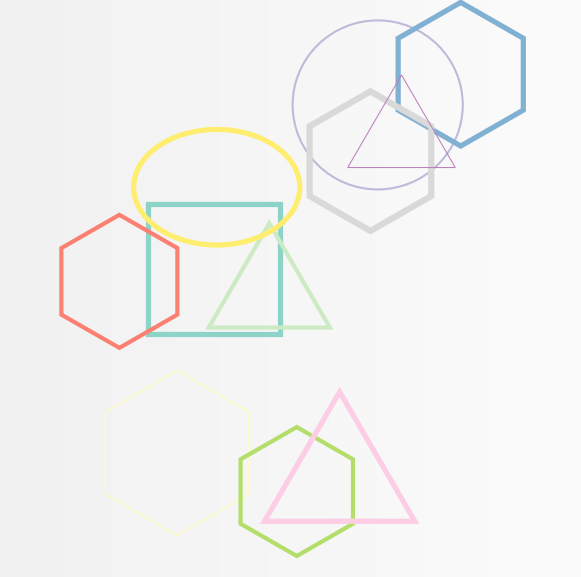[{"shape": "square", "thickness": 2.5, "radius": 0.57, "center": [0.368, 0.533]}, {"shape": "hexagon", "thickness": 0.5, "radius": 0.71, "center": [0.305, 0.215]}, {"shape": "circle", "thickness": 1, "radius": 0.73, "center": [0.65, 0.817]}, {"shape": "hexagon", "thickness": 2, "radius": 0.58, "center": [0.205, 0.512]}, {"shape": "hexagon", "thickness": 2.5, "radius": 0.62, "center": [0.793, 0.871]}, {"shape": "hexagon", "thickness": 2, "radius": 0.56, "center": [0.511, 0.148]}, {"shape": "triangle", "thickness": 2.5, "radius": 0.75, "center": [0.584, 0.171]}, {"shape": "hexagon", "thickness": 3, "radius": 0.6, "center": [0.637, 0.72]}, {"shape": "triangle", "thickness": 0.5, "radius": 0.53, "center": [0.691, 0.762]}, {"shape": "triangle", "thickness": 2, "radius": 0.6, "center": [0.463, 0.492]}, {"shape": "oval", "thickness": 2.5, "radius": 0.71, "center": [0.373, 0.675]}]